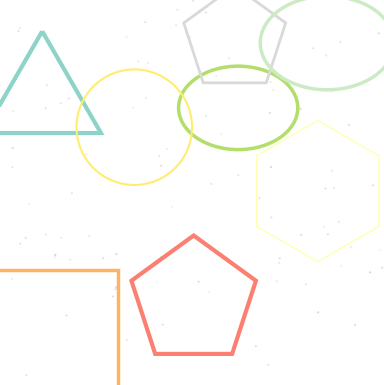[{"shape": "triangle", "thickness": 3, "radius": 0.88, "center": [0.11, 0.743]}, {"shape": "hexagon", "thickness": 1, "radius": 0.92, "center": [0.825, 0.504]}, {"shape": "pentagon", "thickness": 3, "radius": 0.85, "center": [0.503, 0.218]}, {"shape": "square", "thickness": 2.5, "radius": 0.79, "center": [0.151, 0.141]}, {"shape": "oval", "thickness": 2.5, "radius": 0.77, "center": [0.619, 0.72]}, {"shape": "pentagon", "thickness": 2, "radius": 0.7, "center": [0.61, 0.897]}, {"shape": "oval", "thickness": 2.5, "radius": 0.87, "center": [0.85, 0.888]}, {"shape": "circle", "thickness": 1.5, "radius": 0.75, "center": [0.349, 0.67]}]